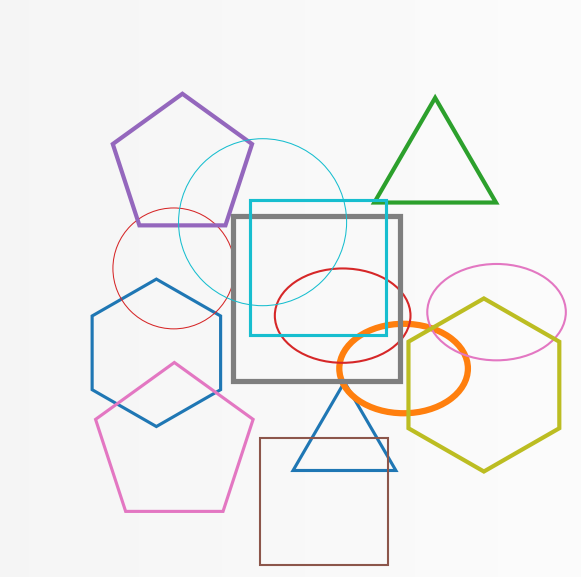[{"shape": "hexagon", "thickness": 1.5, "radius": 0.64, "center": [0.269, 0.388]}, {"shape": "triangle", "thickness": 1.5, "radius": 0.51, "center": [0.593, 0.235]}, {"shape": "oval", "thickness": 3, "radius": 0.55, "center": [0.694, 0.361]}, {"shape": "triangle", "thickness": 2, "radius": 0.6, "center": [0.749, 0.709]}, {"shape": "circle", "thickness": 0.5, "radius": 0.52, "center": [0.299, 0.534]}, {"shape": "oval", "thickness": 1, "radius": 0.58, "center": [0.59, 0.453]}, {"shape": "pentagon", "thickness": 2, "radius": 0.63, "center": [0.314, 0.711]}, {"shape": "square", "thickness": 1, "radius": 0.55, "center": [0.557, 0.131]}, {"shape": "pentagon", "thickness": 1.5, "radius": 0.71, "center": [0.3, 0.229]}, {"shape": "oval", "thickness": 1, "radius": 0.6, "center": [0.854, 0.459]}, {"shape": "square", "thickness": 2.5, "radius": 0.72, "center": [0.545, 0.482]}, {"shape": "hexagon", "thickness": 2, "radius": 0.75, "center": [0.832, 0.333]}, {"shape": "square", "thickness": 1.5, "radius": 0.58, "center": [0.547, 0.536]}, {"shape": "circle", "thickness": 0.5, "radius": 0.72, "center": [0.452, 0.614]}]